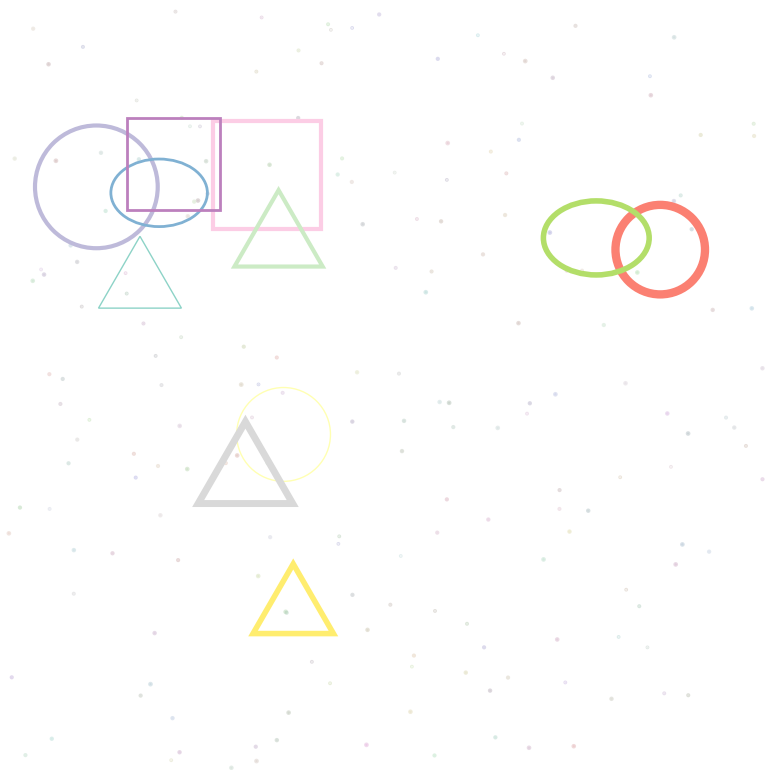[{"shape": "triangle", "thickness": 0.5, "radius": 0.31, "center": [0.182, 0.631]}, {"shape": "circle", "thickness": 0.5, "radius": 0.3, "center": [0.368, 0.436]}, {"shape": "circle", "thickness": 1.5, "radius": 0.4, "center": [0.125, 0.757]}, {"shape": "circle", "thickness": 3, "radius": 0.29, "center": [0.857, 0.676]}, {"shape": "oval", "thickness": 1, "radius": 0.31, "center": [0.207, 0.75]}, {"shape": "oval", "thickness": 2, "radius": 0.34, "center": [0.774, 0.691]}, {"shape": "square", "thickness": 1.5, "radius": 0.35, "center": [0.347, 0.772]}, {"shape": "triangle", "thickness": 2.5, "radius": 0.35, "center": [0.319, 0.381]}, {"shape": "square", "thickness": 1, "radius": 0.3, "center": [0.225, 0.787]}, {"shape": "triangle", "thickness": 1.5, "radius": 0.33, "center": [0.362, 0.687]}, {"shape": "triangle", "thickness": 2, "radius": 0.3, "center": [0.381, 0.207]}]